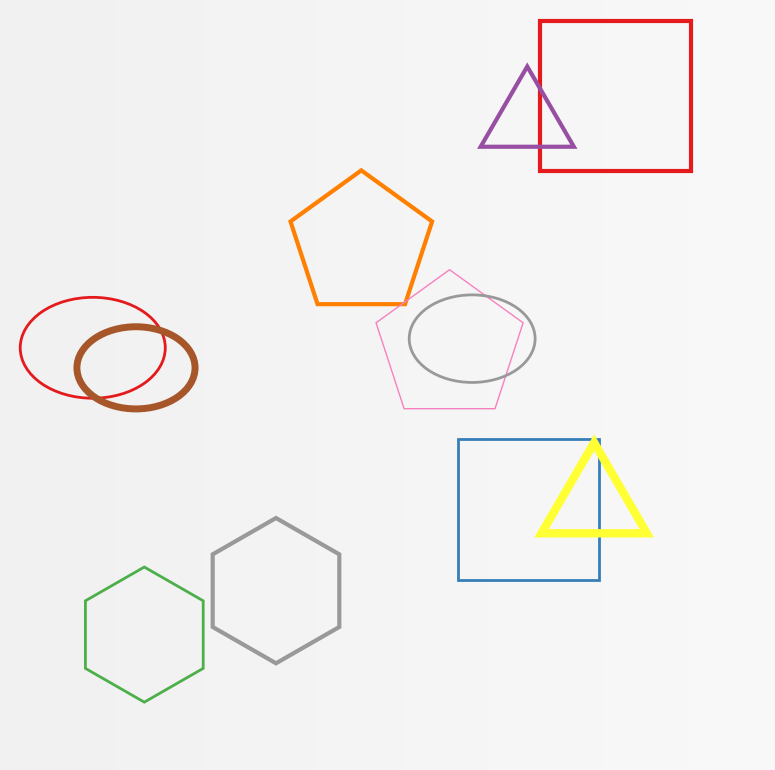[{"shape": "oval", "thickness": 1, "radius": 0.47, "center": [0.12, 0.548]}, {"shape": "square", "thickness": 1.5, "radius": 0.49, "center": [0.794, 0.875]}, {"shape": "square", "thickness": 1, "radius": 0.46, "center": [0.681, 0.338]}, {"shape": "hexagon", "thickness": 1, "radius": 0.44, "center": [0.186, 0.176]}, {"shape": "triangle", "thickness": 1.5, "radius": 0.35, "center": [0.68, 0.844]}, {"shape": "pentagon", "thickness": 1.5, "radius": 0.48, "center": [0.466, 0.683]}, {"shape": "triangle", "thickness": 3, "radius": 0.39, "center": [0.767, 0.347]}, {"shape": "oval", "thickness": 2.5, "radius": 0.38, "center": [0.175, 0.522]}, {"shape": "pentagon", "thickness": 0.5, "radius": 0.5, "center": [0.58, 0.55]}, {"shape": "hexagon", "thickness": 1.5, "radius": 0.47, "center": [0.356, 0.233]}, {"shape": "oval", "thickness": 1, "radius": 0.41, "center": [0.609, 0.56]}]